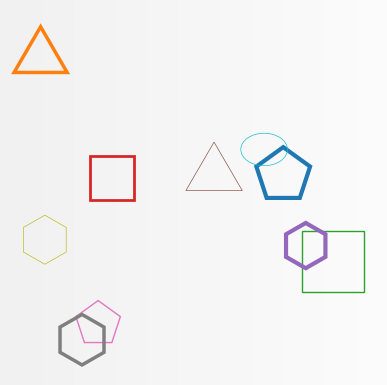[{"shape": "pentagon", "thickness": 3, "radius": 0.36, "center": [0.731, 0.545]}, {"shape": "triangle", "thickness": 2.5, "radius": 0.4, "center": [0.105, 0.851]}, {"shape": "square", "thickness": 1, "radius": 0.4, "center": [0.858, 0.321]}, {"shape": "square", "thickness": 2, "radius": 0.29, "center": [0.289, 0.537]}, {"shape": "hexagon", "thickness": 3, "radius": 0.29, "center": [0.789, 0.362]}, {"shape": "triangle", "thickness": 0.5, "radius": 0.42, "center": [0.552, 0.547]}, {"shape": "pentagon", "thickness": 1, "radius": 0.3, "center": [0.253, 0.159]}, {"shape": "hexagon", "thickness": 2.5, "radius": 0.33, "center": [0.212, 0.118]}, {"shape": "hexagon", "thickness": 0.5, "radius": 0.32, "center": [0.116, 0.377]}, {"shape": "oval", "thickness": 0.5, "radius": 0.3, "center": [0.682, 0.612]}]